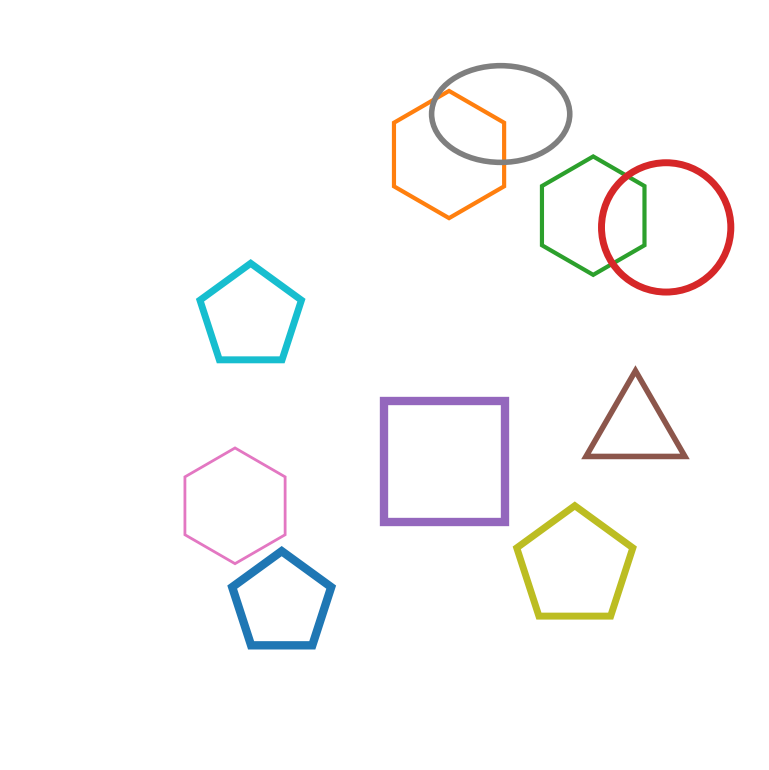[{"shape": "pentagon", "thickness": 3, "radius": 0.34, "center": [0.366, 0.217]}, {"shape": "hexagon", "thickness": 1.5, "radius": 0.41, "center": [0.583, 0.799]}, {"shape": "hexagon", "thickness": 1.5, "radius": 0.38, "center": [0.77, 0.72]}, {"shape": "circle", "thickness": 2.5, "radius": 0.42, "center": [0.865, 0.705]}, {"shape": "square", "thickness": 3, "radius": 0.39, "center": [0.577, 0.401]}, {"shape": "triangle", "thickness": 2, "radius": 0.37, "center": [0.825, 0.444]}, {"shape": "hexagon", "thickness": 1, "radius": 0.38, "center": [0.305, 0.343]}, {"shape": "oval", "thickness": 2, "radius": 0.45, "center": [0.65, 0.852]}, {"shape": "pentagon", "thickness": 2.5, "radius": 0.4, "center": [0.746, 0.264]}, {"shape": "pentagon", "thickness": 2.5, "radius": 0.35, "center": [0.326, 0.589]}]